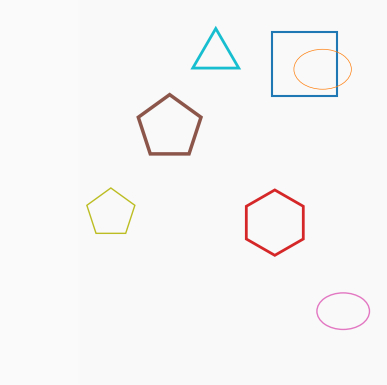[{"shape": "square", "thickness": 1.5, "radius": 0.42, "center": [0.786, 0.834]}, {"shape": "oval", "thickness": 0.5, "radius": 0.37, "center": [0.833, 0.82]}, {"shape": "hexagon", "thickness": 2, "radius": 0.42, "center": [0.709, 0.422]}, {"shape": "pentagon", "thickness": 2.5, "radius": 0.43, "center": [0.438, 0.669]}, {"shape": "oval", "thickness": 1, "radius": 0.34, "center": [0.886, 0.192]}, {"shape": "pentagon", "thickness": 1, "radius": 0.33, "center": [0.286, 0.447]}, {"shape": "triangle", "thickness": 2, "radius": 0.34, "center": [0.557, 0.857]}]